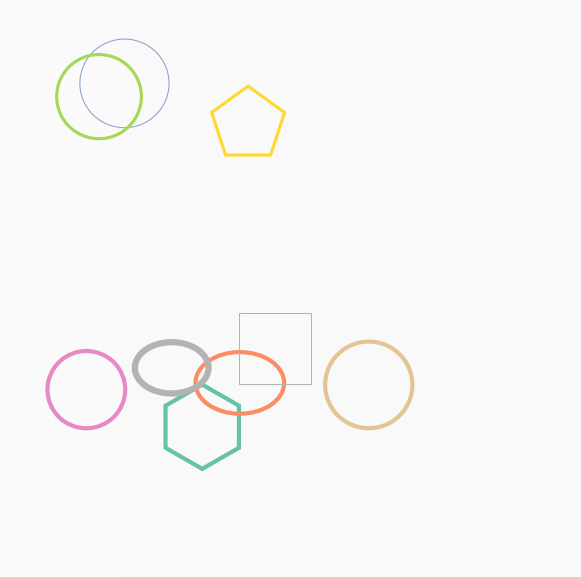[{"shape": "hexagon", "thickness": 2, "radius": 0.36, "center": [0.348, 0.26]}, {"shape": "oval", "thickness": 2, "radius": 0.38, "center": [0.413, 0.336]}, {"shape": "circle", "thickness": 0.5, "radius": 0.38, "center": [0.214, 0.855]}, {"shape": "circle", "thickness": 2, "radius": 0.33, "center": [0.149, 0.324]}, {"shape": "circle", "thickness": 1.5, "radius": 0.36, "center": [0.17, 0.832]}, {"shape": "pentagon", "thickness": 1.5, "radius": 0.33, "center": [0.427, 0.784]}, {"shape": "circle", "thickness": 2, "radius": 0.38, "center": [0.634, 0.333]}, {"shape": "oval", "thickness": 3, "radius": 0.32, "center": [0.295, 0.362]}, {"shape": "square", "thickness": 0.5, "radius": 0.31, "center": [0.473, 0.395]}]